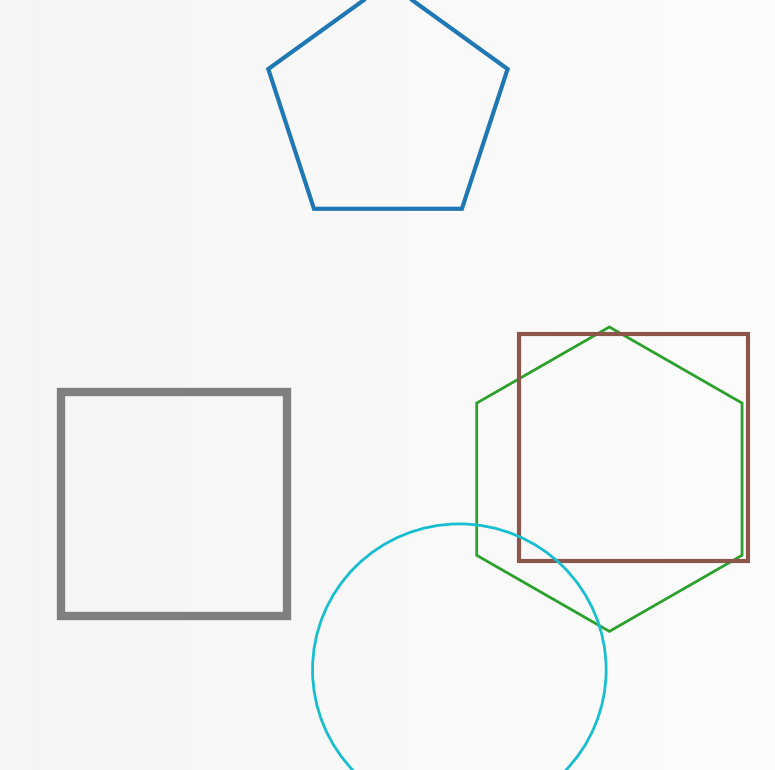[{"shape": "pentagon", "thickness": 1.5, "radius": 0.81, "center": [0.501, 0.86]}, {"shape": "hexagon", "thickness": 1, "radius": 0.99, "center": [0.786, 0.378]}, {"shape": "square", "thickness": 1.5, "radius": 0.74, "center": [0.817, 0.419]}, {"shape": "square", "thickness": 3, "radius": 0.73, "center": [0.225, 0.345]}, {"shape": "circle", "thickness": 1, "radius": 0.95, "center": [0.593, 0.13]}]